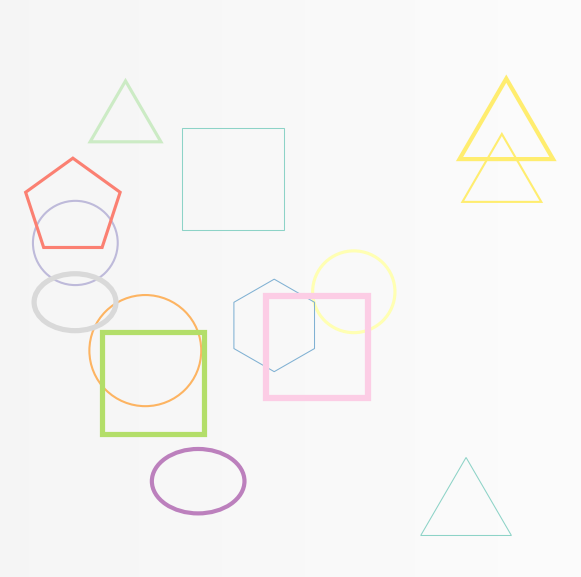[{"shape": "square", "thickness": 0.5, "radius": 0.44, "center": [0.4, 0.689]}, {"shape": "triangle", "thickness": 0.5, "radius": 0.45, "center": [0.802, 0.117]}, {"shape": "circle", "thickness": 1.5, "radius": 0.35, "center": [0.609, 0.494]}, {"shape": "circle", "thickness": 1, "radius": 0.36, "center": [0.13, 0.578]}, {"shape": "pentagon", "thickness": 1.5, "radius": 0.43, "center": [0.125, 0.64]}, {"shape": "hexagon", "thickness": 0.5, "radius": 0.4, "center": [0.472, 0.436]}, {"shape": "circle", "thickness": 1, "radius": 0.48, "center": [0.25, 0.392]}, {"shape": "square", "thickness": 2.5, "radius": 0.44, "center": [0.263, 0.336]}, {"shape": "square", "thickness": 3, "radius": 0.44, "center": [0.545, 0.398]}, {"shape": "oval", "thickness": 2.5, "radius": 0.35, "center": [0.129, 0.476]}, {"shape": "oval", "thickness": 2, "radius": 0.4, "center": [0.341, 0.166]}, {"shape": "triangle", "thickness": 1.5, "radius": 0.35, "center": [0.216, 0.789]}, {"shape": "triangle", "thickness": 1, "radius": 0.39, "center": [0.863, 0.689]}, {"shape": "triangle", "thickness": 2, "radius": 0.46, "center": [0.871, 0.77]}]